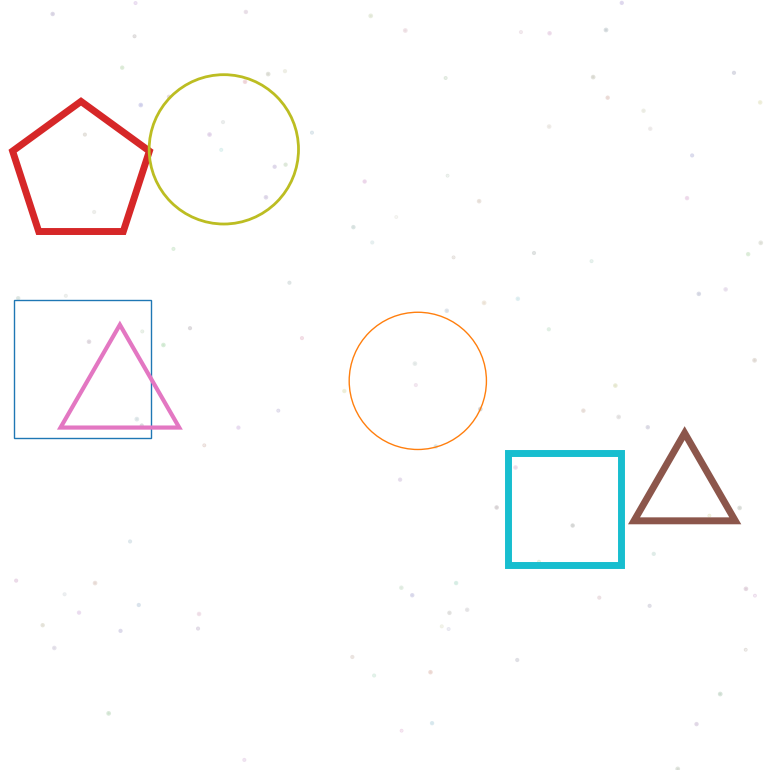[{"shape": "square", "thickness": 0.5, "radius": 0.45, "center": [0.107, 0.521]}, {"shape": "circle", "thickness": 0.5, "radius": 0.45, "center": [0.543, 0.505]}, {"shape": "pentagon", "thickness": 2.5, "radius": 0.47, "center": [0.105, 0.775]}, {"shape": "triangle", "thickness": 2.5, "radius": 0.38, "center": [0.889, 0.362]}, {"shape": "triangle", "thickness": 1.5, "radius": 0.45, "center": [0.156, 0.489]}, {"shape": "circle", "thickness": 1, "radius": 0.48, "center": [0.291, 0.806]}, {"shape": "square", "thickness": 2.5, "radius": 0.36, "center": [0.733, 0.339]}]